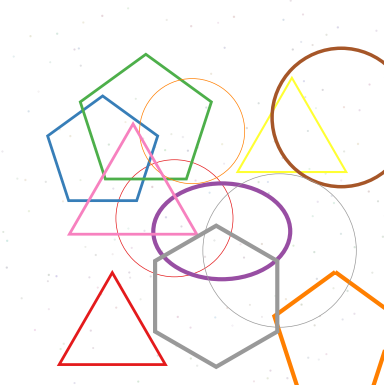[{"shape": "triangle", "thickness": 2, "radius": 0.8, "center": [0.292, 0.133]}, {"shape": "circle", "thickness": 0.5, "radius": 0.76, "center": [0.453, 0.433]}, {"shape": "pentagon", "thickness": 2, "radius": 0.75, "center": [0.267, 0.6]}, {"shape": "pentagon", "thickness": 2, "radius": 0.9, "center": [0.379, 0.68]}, {"shape": "oval", "thickness": 3, "radius": 0.89, "center": [0.576, 0.399]}, {"shape": "circle", "thickness": 0.5, "radius": 0.68, "center": [0.499, 0.659]}, {"shape": "pentagon", "thickness": 3, "radius": 0.83, "center": [0.871, 0.127]}, {"shape": "triangle", "thickness": 1.5, "radius": 0.82, "center": [0.758, 0.635]}, {"shape": "circle", "thickness": 2.5, "radius": 0.9, "center": [0.887, 0.695]}, {"shape": "triangle", "thickness": 2, "radius": 0.95, "center": [0.346, 0.487]}, {"shape": "hexagon", "thickness": 3, "radius": 0.92, "center": [0.562, 0.23]}, {"shape": "circle", "thickness": 0.5, "radius": 1.0, "center": [0.726, 0.349]}]